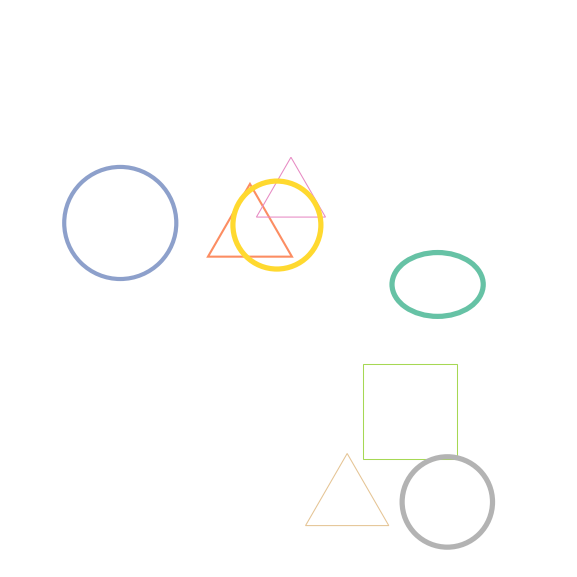[{"shape": "oval", "thickness": 2.5, "radius": 0.39, "center": [0.758, 0.507]}, {"shape": "triangle", "thickness": 1, "radius": 0.42, "center": [0.433, 0.597]}, {"shape": "circle", "thickness": 2, "radius": 0.49, "center": [0.208, 0.613]}, {"shape": "triangle", "thickness": 0.5, "radius": 0.35, "center": [0.504, 0.658]}, {"shape": "square", "thickness": 0.5, "radius": 0.41, "center": [0.71, 0.286]}, {"shape": "circle", "thickness": 2.5, "radius": 0.38, "center": [0.479, 0.609]}, {"shape": "triangle", "thickness": 0.5, "radius": 0.42, "center": [0.601, 0.131]}, {"shape": "circle", "thickness": 2.5, "radius": 0.39, "center": [0.775, 0.13]}]